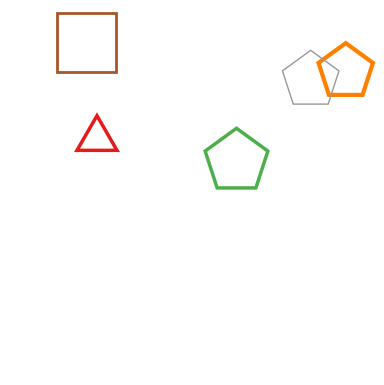[{"shape": "triangle", "thickness": 2.5, "radius": 0.3, "center": [0.252, 0.639]}, {"shape": "pentagon", "thickness": 2.5, "radius": 0.43, "center": [0.614, 0.581]}, {"shape": "pentagon", "thickness": 3, "radius": 0.37, "center": [0.898, 0.814]}, {"shape": "square", "thickness": 2, "radius": 0.38, "center": [0.224, 0.888]}, {"shape": "pentagon", "thickness": 1, "radius": 0.39, "center": [0.807, 0.792]}]